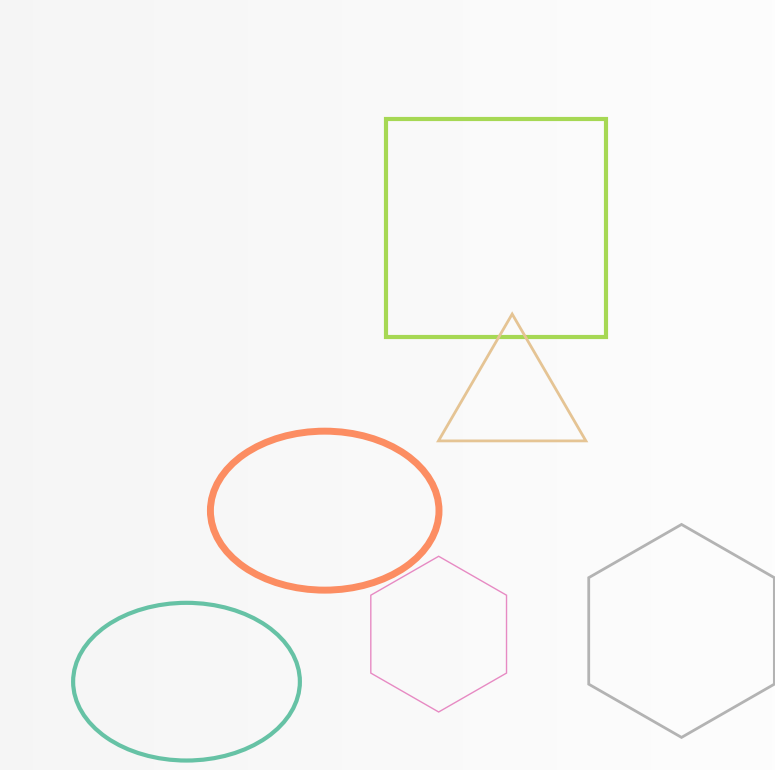[{"shape": "oval", "thickness": 1.5, "radius": 0.73, "center": [0.241, 0.115]}, {"shape": "oval", "thickness": 2.5, "radius": 0.74, "center": [0.419, 0.337]}, {"shape": "hexagon", "thickness": 0.5, "radius": 0.51, "center": [0.566, 0.176]}, {"shape": "square", "thickness": 1.5, "radius": 0.71, "center": [0.64, 0.704]}, {"shape": "triangle", "thickness": 1, "radius": 0.55, "center": [0.661, 0.482]}, {"shape": "hexagon", "thickness": 1, "radius": 0.69, "center": [0.879, 0.181]}]